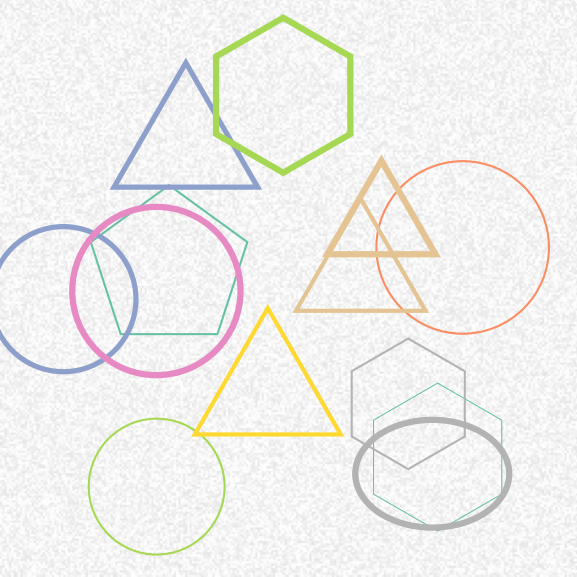[{"shape": "pentagon", "thickness": 1, "radius": 0.71, "center": [0.293, 0.536]}, {"shape": "hexagon", "thickness": 0.5, "radius": 0.64, "center": [0.758, 0.208]}, {"shape": "circle", "thickness": 1, "radius": 0.75, "center": [0.801, 0.571]}, {"shape": "triangle", "thickness": 2.5, "radius": 0.72, "center": [0.322, 0.747]}, {"shape": "circle", "thickness": 2.5, "radius": 0.63, "center": [0.11, 0.481]}, {"shape": "circle", "thickness": 3, "radius": 0.73, "center": [0.271, 0.495]}, {"shape": "circle", "thickness": 1, "radius": 0.59, "center": [0.271, 0.157]}, {"shape": "hexagon", "thickness": 3, "radius": 0.67, "center": [0.49, 0.834]}, {"shape": "triangle", "thickness": 2, "radius": 0.73, "center": [0.464, 0.32]}, {"shape": "triangle", "thickness": 2, "radius": 0.65, "center": [0.625, 0.526]}, {"shape": "triangle", "thickness": 3, "radius": 0.54, "center": [0.66, 0.613]}, {"shape": "hexagon", "thickness": 1, "radius": 0.57, "center": [0.707, 0.3]}, {"shape": "oval", "thickness": 3, "radius": 0.67, "center": [0.748, 0.179]}]